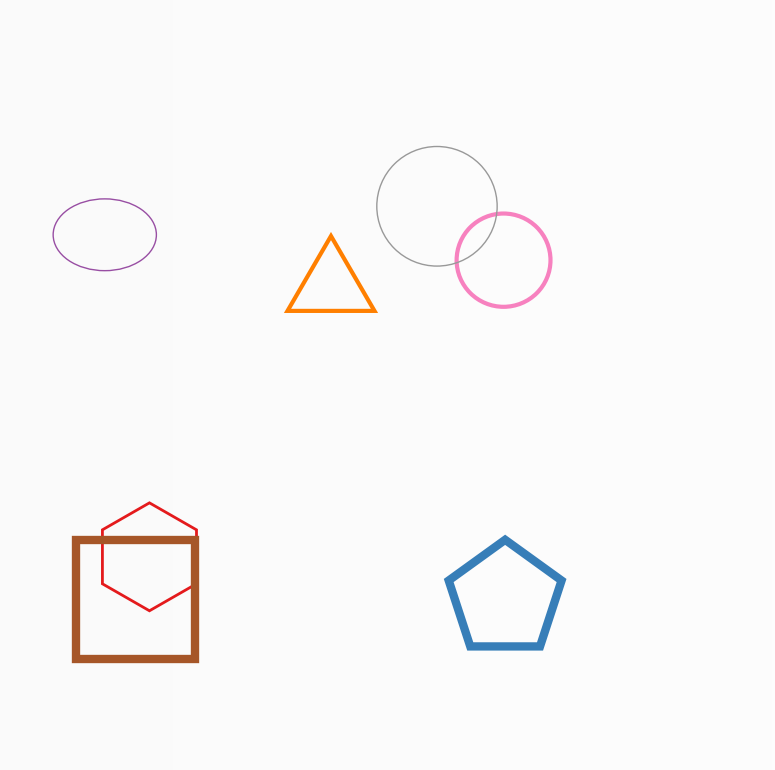[{"shape": "hexagon", "thickness": 1, "radius": 0.35, "center": [0.193, 0.277]}, {"shape": "pentagon", "thickness": 3, "radius": 0.38, "center": [0.652, 0.222]}, {"shape": "oval", "thickness": 0.5, "radius": 0.33, "center": [0.135, 0.695]}, {"shape": "triangle", "thickness": 1.5, "radius": 0.32, "center": [0.427, 0.629]}, {"shape": "square", "thickness": 3, "radius": 0.39, "center": [0.175, 0.222]}, {"shape": "circle", "thickness": 1.5, "radius": 0.3, "center": [0.65, 0.662]}, {"shape": "circle", "thickness": 0.5, "radius": 0.39, "center": [0.564, 0.732]}]